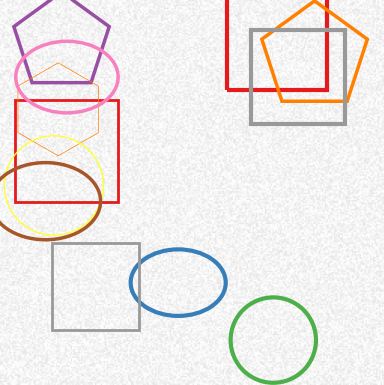[{"shape": "square", "thickness": 2, "radius": 0.67, "center": [0.173, 0.608]}, {"shape": "square", "thickness": 3, "radius": 0.65, "center": [0.719, 0.896]}, {"shape": "oval", "thickness": 3, "radius": 0.62, "center": [0.463, 0.266]}, {"shape": "circle", "thickness": 3, "radius": 0.55, "center": [0.71, 0.117]}, {"shape": "pentagon", "thickness": 2.5, "radius": 0.65, "center": [0.16, 0.891]}, {"shape": "hexagon", "thickness": 0.5, "radius": 0.6, "center": [0.151, 0.716]}, {"shape": "pentagon", "thickness": 2.5, "radius": 0.72, "center": [0.817, 0.854]}, {"shape": "circle", "thickness": 1, "radius": 0.64, "center": [0.14, 0.518]}, {"shape": "oval", "thickness": 2.5, "radius": 0.72, "center": [0.118, 0.477]}, {"shape": "oval", "thickness": 2.5, "radius": 0.66, "center": [0.174, 0.8]}, {"shape": "square", "thickness": 2, "radius": 0.57, "center": [0.249, 0.256]}, {"shape": "square", "thickness": 3, "radius": 0.61, "center": [0.774, 0.8]}]